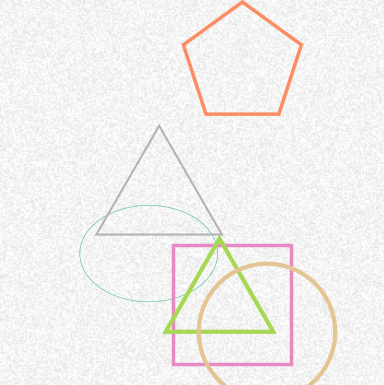[{"shape": "oval", "thickness": 0.5, "radius": 0.89, "center": [0.386, 0.341]}, {"shape": "pentagon", "thickness": 2.5, "radius": 0.81, "center": [0.63, 0.834]}, {"shape": "square", "thickness": 2.5, "radius": 0.77, "center": [0.603, 0.209]}, {"shape": "triangle", "thickness": 3, "radius": 0.81, "center": [0.57, 0.219]}, {"shape": "circle", "thickness": 3, "radius": 0.89, "center": [0.693, 0.138]}, {"shape": "triangle", "thickness": 1.5, "radius": 0.94, "center": [0.413, 0.485]}]